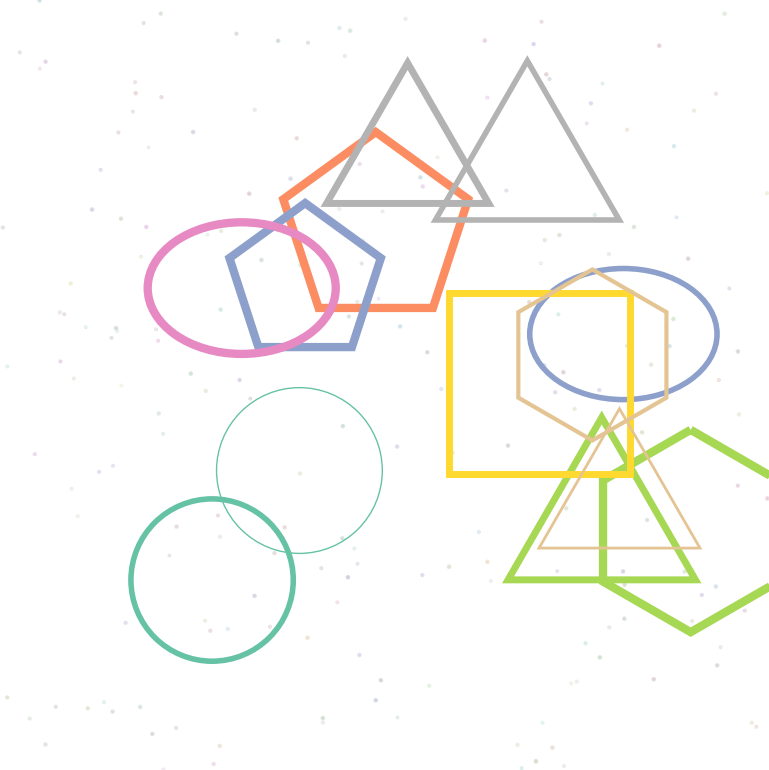[{"shape": "circle", "thickness": 0.5, "radius": 0.54, "center": [0.389, 0.389]}, {"shape": "circle", "thickness": 2, "radius": 0.53, "center": [0.275, 0.247]}, {"shape": "pentagon", "thickness": 3, "radius": 0.63, "center": [0.488, 0.702]}, {"shape": "pentagon", "thickness": 3, "radius": 0.52, "center": [0.396, 0.633]}, {"shape": "oval", "thickness": 2, "radius": 0.61, "center": [0.81, 0.566]}, {"shape": "oval", "thickness": 3, "radius": 0.61, "center": [0.314, 0.626]}, {"shape": "hexagon", "thickness": 3, "radius": 0.66, "center": [0.897, 0.31]}, {"shape": "triangle", "thickness": 2.5, "radius": 0.7, "center": [0.781, 0.317]}, {"shape": "square", "thickness": 2.5, "radius": 0.59, "center": [0.701, 0.502]}, {"shape": "hexagon", "thickness": 1.5, "radius": 0.56, "center": [0.769, 0.539]}, {"shape": "triangle", "thickness": 1, "radius": 0.6, "center": [0.805, 0.349]}, {"shape": "triangle", "thickness": 2, "radius": 0.69, "center": [0.685, 0.783]}, {"shape": "triangle", "thickness": 2.5, "radius": 0.61, "center": [0.529, 0.797]}]